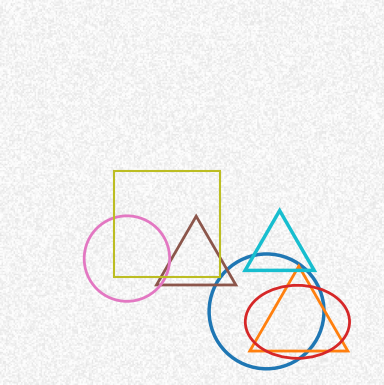[{"shape": "circle", "thickness": 2.5, "radius": 0.75, "center": [0.692, 0.191]}, {"shape": "triangle", "thickness": 2, "radius": 0.74, "center": [0.776, 0.162]}, {"shape": "oval", "thickness": 2, "radius": 0.68, "center": [0.773, 0.164]}, {"shape": "triangle", "thickness": 2, "radius": 0.6, "center": [0.51, 0.319]}, {"shape": "circle", "thickness": 2, "radius": 0.56, "center": [0.33, 0.328]}, {"shape": "square", "thickness": 1.5, "radius": 0.69, "center": [0.433, 0.418]}, {"shape": "triangle", "thickness": 2.5, "radius": 0.52, "center": [0.726, 0.349]}]